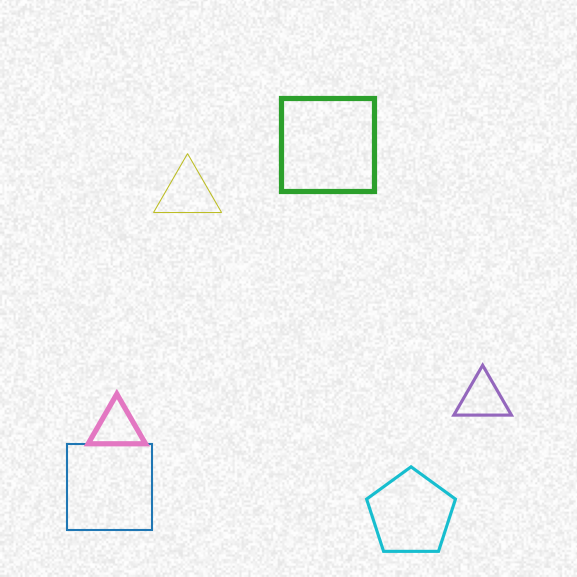[{"shape": "square", "thickness": 1, "radius": 0.37, "center": [0.189, 0.156]}, {"shape": "square", "thickness": 2.5, "radius": 0.4, "center": [0.566, 0.749]}, {"shape": "triangle", "thickness": 1.5, "radius": 0.29, "center": [0.836, 0.309]}, {"shape": "triangle", "thickness": 2.5, "radius": 0.29, "center": [0.202, 0.259]}, {"shape": "triangle", "thickness": 0.5, "radius": 0.34, "center": [0.325, 0.665]}, {"shape": "pentagon", "thickness": 1.5, "radius": 0.4, "center": [0.712, 0.11]}]